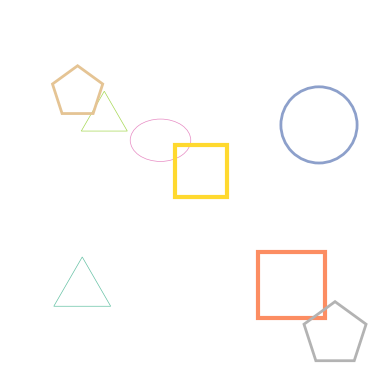[{"shape": "triangle", "thickness": 0.5, "radius": 0.43, "center": [0.214, 0.247]}, {"shape": "square", "thickness": 3, "radius": 0.43, "center": [0.757, 0.259]}, {"shape": "circle", "thickness": 2, "radius": 0.49, "center": [0.829, 0.676]}, {"shape": "oval", "thickness": 0.5, "radius": 0.39, "center": [0.417, 0.636]}, {"shape": "triangle", "thickness": 0.5, "radius": 0.35, "center": [0.271, 0.694]}, {"shape": "square", "thickness": 3, "radius": 0.34, "center": [0.522, 0.556]}, {"shape": "pentagon", "thickness": 2, "radius": 0.34, "center": [0.202, 0.761]}, {"shape": "pentagon", "thickness": 2, "radius": 0.42, "center": [0.87, 0.132]}]